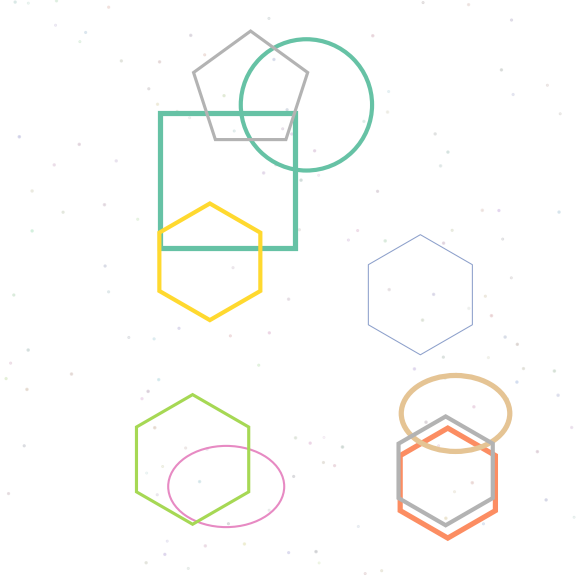[{"shape": "square", "thickness": 2.5, "radius": 0.58, "center": [0.393, 0.687]}, {"shape": "circle", "thickness": 2, "radius": 0.57, "center": [0.531, 0.818]}, {"shape": "hexagon", "thickness": 2.5, "radius": 0.48, "center": [0.775, 0.163]}, {"shape": "hexagon", "thickness": 0.5, "radius": 0.52, "center": [0.728, 0.489]}, {"shape": "oval", "thickness": 1, "radius": 0.5, "center": [0.392, 0.157]}, {"shape": "hexagon", "thickness": 1.5, "radius": 0.56, "center": [0.334, 0.204]}, {"shape": "hexagon", "thickness": 2, "radius": 0.5, "center": [0.363, 0.546]}, {"shape": "oval", "thickness": 2.5, "radius": 0.47, "center": [0.789, 0.283]}, {"shape": "hexagon", "thickness": 2, "radius": 0.47, "center": [0.772, 0.184]}, {"shape": "pentagon", "thickness": 1.5, "radius": 0.52, "center": [0.434, 0.841]}]